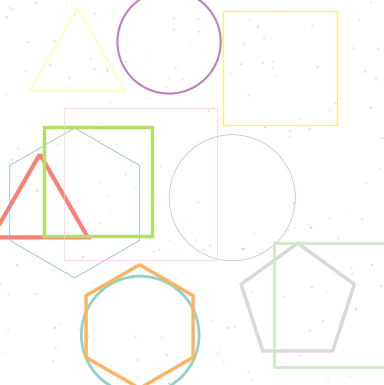[{"shape": "circle", "thickness": 2, "radius": 0.76, "center": [0.364, 0.13]}, {"shape": "triangle", "thickness": 1, "radius": 0.72, "center": [0.201, 0.835]}, {"shape": "circle", "thickness": 0.5, "radius": 0.82, "center": [0.603, 0.486]}, {"shape": "triangle", "thickness": 3, "radius": 0.72, "center": [0.104, 0.455]}, {"shape": "hexagon", "thickness": 0.5, "radius": 0.97, "center": [0.194, 0.473]}, {"shape": "hexagon", "thickness": 2.5, "radius": 0.8, "center": [0.363, 0.152]}, {"shape": "square", "thickness": 2.5, "radius": 0.7, "center": [0.254, 0.528]}, {"shape": "square", "thickness": 0.5, "radius": 0.99, "center": [0.365, 0.523]}, {"shape": "pentagon", "thickness": 2.5, "radius": 0.77, "center": [0.773, 0.214]}, {"shape": "circle", "thickness": 1.5, "radius": 0.67, "center": [0.439, 0.891]}, {"shape": "square", "thickness": 2, "radius": 0.81, "center": [0.873, 0.209]}, {"shape": "square", "thickness": 1, "radius": 0.73, "center": [0.727, 0.823]}]